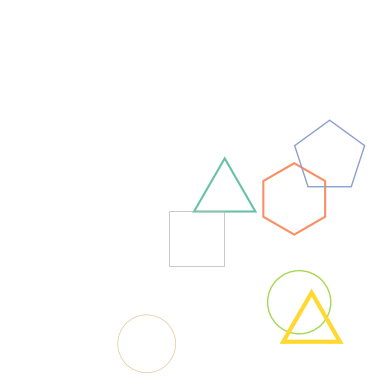[{"shape": "triangle", "thickness": 1.5, "radius": 0.46, "center": [0.584, 0.497]}, {"shape": "hexagon", "thickness": 1.5, "radius": 0.46, "center": [0.764, 0.483]}, {"shape": "pentagon", "thickness": 1, "radius": 0.48, "center": [0.856, 0.592]}, {"shape": "circle", "thickness": 1, "radius": 0.41, "center": [0.777, 0.215]}, {"shape": "triangle", "thickness": 3, "radius": 0.43, "center": [0.809, 0.155]}, {"shape": "circle", "thickness": 0.5, "radius": 0.38, "center": [0.381, 0.107]}, {"shape": "square", "thickness": 0.5, "radius": 0.36, "center": [0.511, 0.381]}]